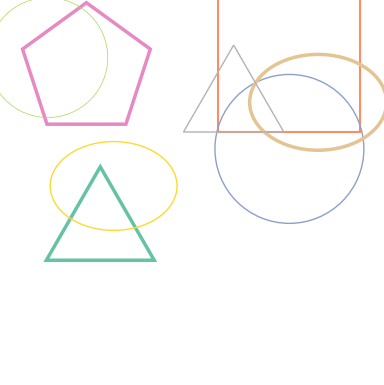[{"shape": "triangle", "thickness": 2.5, "radius": 0.81, "center": [0.26, 0.405]}, {"shape": "square", "thickness": 1.5, "radius": 0.92, "center": [0.75, 0.841]}, {"shape": "circle", "thickness": 1, "radius": 0.97, "center": [0.752, 0.613]}, {"shape": "pentagon", "thickness": 2.5, "radius": 0.87, "center": [0.224, 0.819]}, {"shape": "circle", "thickness": 0.5, "radius": 0.78, "center": [0.124, 0.85]}, {"shape": "oval", "thickness": 1, "radius": 0.82, "center": [0.295, 0.517]}, {"shape": "oval", "thickness": 2.5, "radius": 0.89, "center": [0.826, 0.734]}, {"shape": "triangle", "thickness": 1, "radius": 0.75, "center": [0.607, 0.732]}]